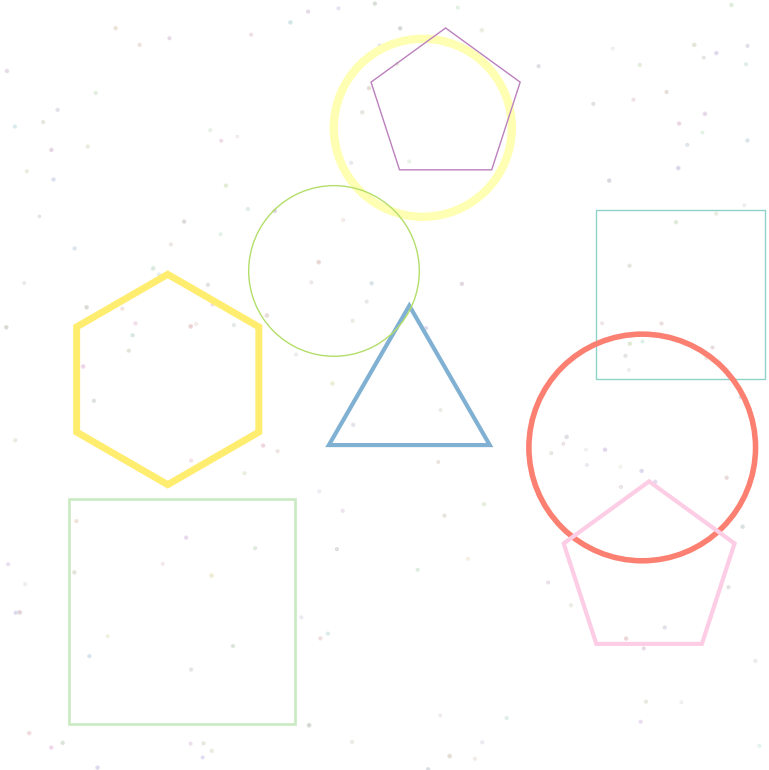[{"shape": "square", "thickness": 0.5, "radius": 0.55, "center": [0.884, 0.618]}, {"shape": "circle", "thickness": 3, "radius": 0.58, "center": [0.549, 0.834]}, {"shape": "circle", "thickness": 2, "radius": 0.74, "center": [0.834, 0.419]}, {"shape": "triangle", "thickness": 1.5, "radius": 0.6, "center": [0.532, 0.482]}, {"shape": "circle", "thickness": 0.5, "radius": 0.55, "center": [0.434, 0.648]}, {"shape": "pentagon", "thickness": 1.5, "radius": 0.58, "center": [0.843, 0.258]}, {"shape": "pentagon", "thickness": 0.5, "radius": 0.51, "center": [0.579, 0.862]}, {"shape": "square", "thickness": 1, "radius": 0.73, "center": [0.236, 0.206]}, {"shape": "hexagon", "thickness": 2.5, "radius": 0.68, "center": [0.218, 0.507]}]